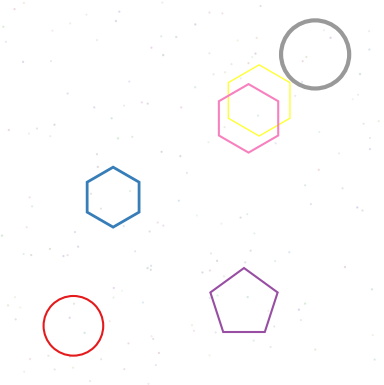[{"shape": "circle", "thickness": 1.5, "radius": 0.39, "center": [0.191, 0.154]}, {"shape": "hexagon", "thickness": 2, "radius": 0.39, "center": [0.294, 0.488]}, {"shape": "pentagon", "thickness": 1.5, "radius": 0.46, "center": [0.634, 0.212]}, {"shape": "hexagon", "thickness": 1, "radius": 0.46, "center": [0.673, 0.739]}, {"shape": "hexagon", "thickness": 1.5, "radius": 0.44, "center": [0.646, 0.693]}, {"shape": "circle", "thickness": 3, "radius": 0.44, "center": [0.819, 0.859]}]